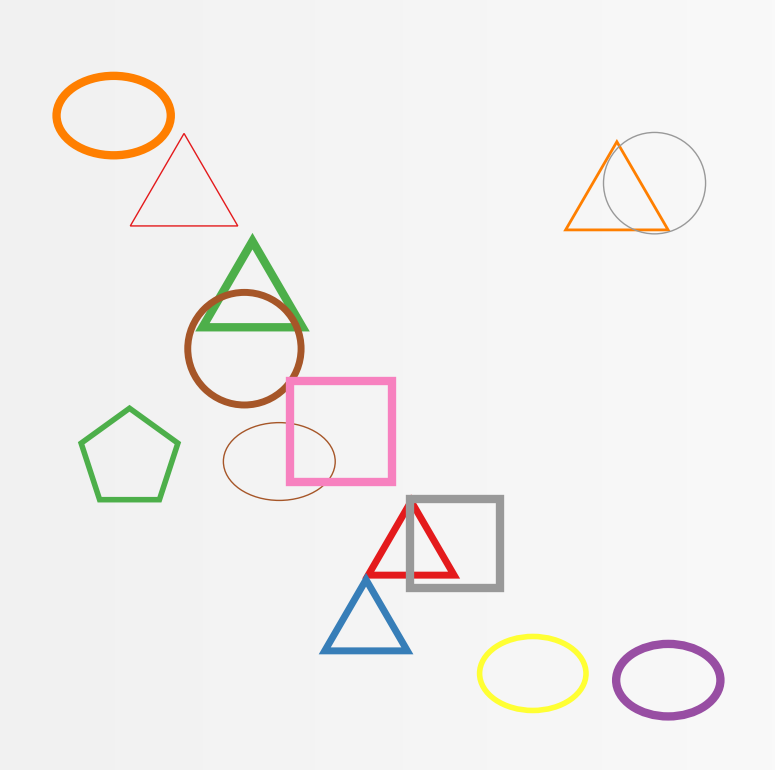[{"shape": "triangle", "thickness": 2.5, "radius": 0.32, "center": [0.531, 0.285]}, {"shape": "triangle", "thickness": 0.5, "radius": 0.4, "center": [0.237, 0.747]}, {"shape": "triangle", "thickness": 2.5, "radius": 0.31, "center": [0.472, 0.186]}, {"shape": "pentagon", "thickness": 2, "radius": 0.33, "center": [0.167, 0.404]}, {"shape": "triangle", "thickness": 3, "radius": 0.37, "center": [0.326, 0.612]}, {"shape": "oval", "thickness": 3, "radius": 0.34, "center": [0.862, 0.117]}, {"shape": "triangle", "thickness": 1, "radius": 0.38, "center": [0.796, 0.74]}, {"shape": "oval", "thickness": 3, "radius": 0.37, "center": [0.147, 0.85]}, {"shape": "oval", "thickness": 2, "radius": 0.34, "center": [0.687, 0.125]}, {"shape": "oval", "thickness": 0.5, "radius": 0.36, "center": [0.36, 0.401]}, {"shape": "circle", "thickness": 2.5, "radius": 0.37, "center": [0.315, 0.547]}, {"shape": "square", "thickness": 3, "radius": 0.33, "center": [0.44, 0.44]}, {"shape": "square", "thickness": 3, "radius": 0.29, "center": [0.587, 0.294]}, {"shape": "circle", "thickness": 0.5, "radius": 0.33, "center": [0.845, 0.762]}]